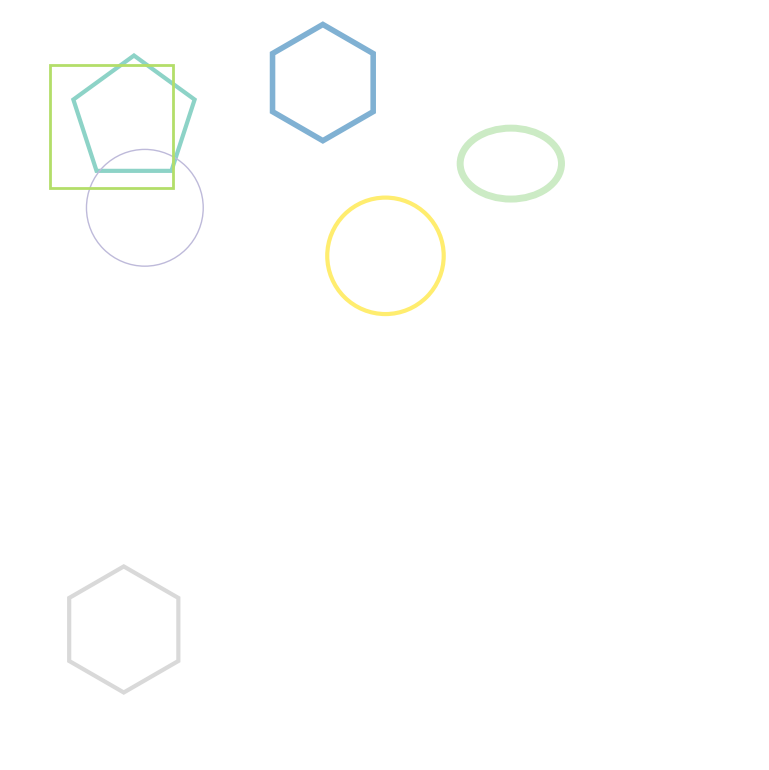[{"shape": "pentagon", "thickness": 1.5, "radius": 0.41, "center": [0.174, 0.845]}, {"shape": "circle", "thickness": 0.5, "radius": 0.38, "center": [0.188, 0.73]}, {"shape": "hexagon", "thickness": 2, "radius": 0.38, "center": [0.419, 0.893]}, {"shape": "square", "thickness": 1, "radius": 0.4, "center": [0.145, 0.836]}, {"shape": "hexagon", "thickness": 1.5, "radius": 0.41, "center": [0.161, 0.183]}, {"shape": "oval", "thickness": 2.5, "radius": 0.33, "center": [0.663, 0.788]}, {"shape": "circle", "thickness": 1.5, "radius": 0.38, "center": [0.501, 0.668]}]